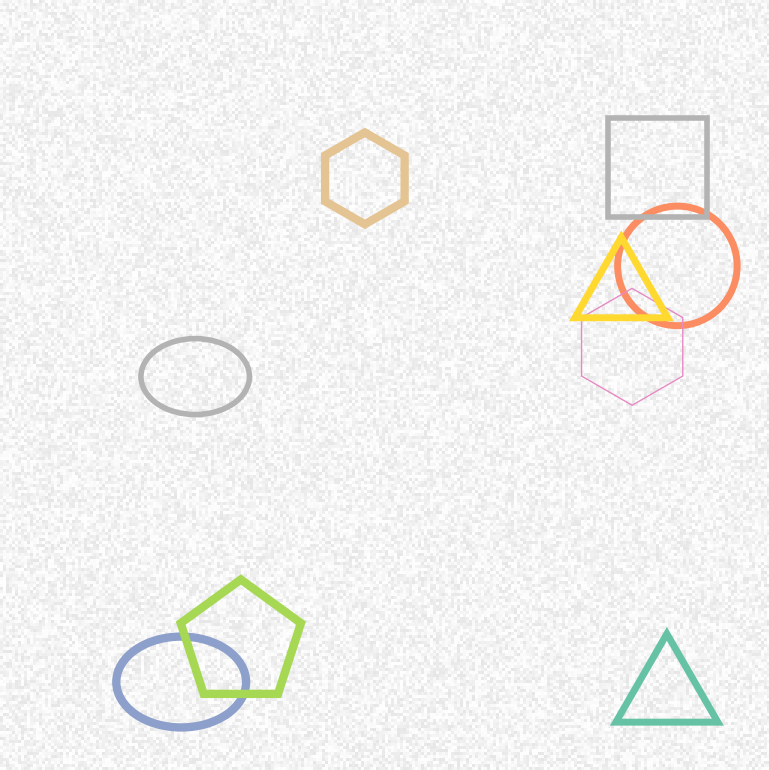[{"shape": "triangle", "thickness": 2.5, "radius": 0.38, "center": [0.866, 0.1]}, {"shape": "circle", "thickness": 2.5, "radius": 0.39, "center": [0.88, 0.655]}, {"shape": "oval", "thickness": 3, "radius": 0.42, "center": [0.235, 0.114]}, {"shape": "hexagon", "thickness": 0.5, "radius": 0.38, "center": [0.821, 0.55]}, {"shape": "pentagon", "thickness": 3, "radius": 0.41, "center": [0.313, 0.165]}, {"shape": "triangle", "thickness": 2.5, "radius": 0.35, "center": [0.807, 0.622]}, {"shape": "hexagon", "thickness": 3, "radius": 0.3, "center": [0.474, 0.768]}, {"shape": "oval", "thickness": 2, "radius": 0.35, "center": [0.253, 0.511]}, {"shape": "square", "thickness": 2, "radius": 0.32, "center": [0.854, 0.782]}]